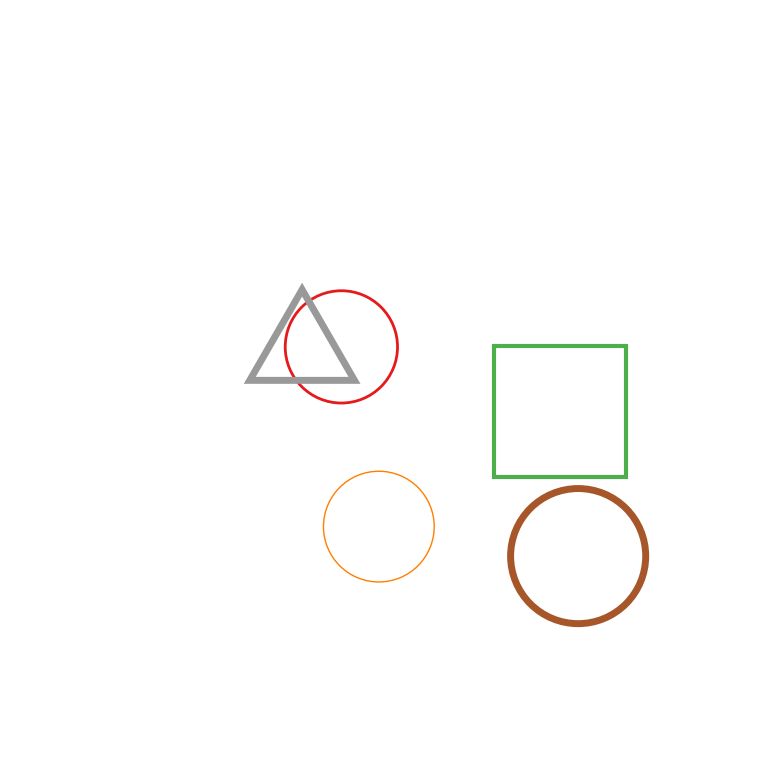[{"shape": "circle", "thickness": 1, "radius": 0.36, "center": [0.443, 0.549]}, {"shape": "square", "thickness": 1.5, "radius": 0.43, "center": [0.727, 0.466]}, {"shape": "circle", "thickness": 0.5, "radius": 0.36, "center": [0.492, 0.316]}, {"shape": "circle", "thickness": 2.5, "radius": 0.44, "center": [0.751, 0.278]}, {"shape": "triangle", "thickness": 2.5, "radius": 0.39, "center": [0.392, 0.545]}]